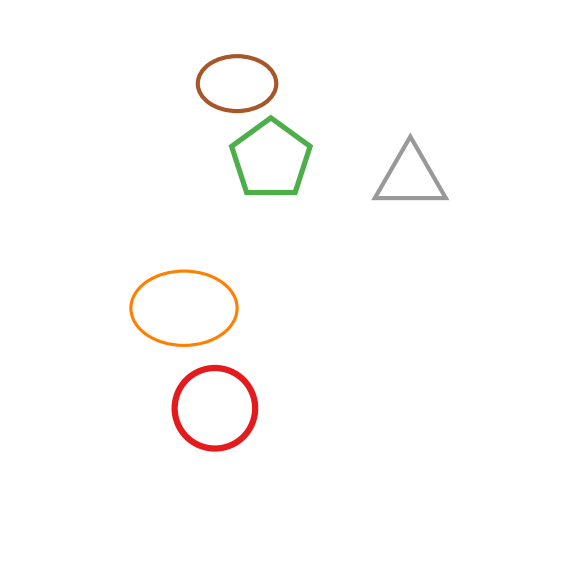[{"shape": "circle", "thickness": 3, "radius": 0.35, "center": [0.372, 0.292]}, {"shape": "pentagon", "thickness": 2.5, "radius": 0.36, "center": [0.469, 0.724]}, {"shape": "oval", "thickness": 1.5, "radius": 0.46, "center": [0.319, 0.465]}, {"shape": "oval", "thickness": 2, "radius": 0.34, "center": [0.41, 0.854]}, {"shape": "triangle", "thickness": 2, "radius": 0.35, "center": [0.711, 0.692]}]